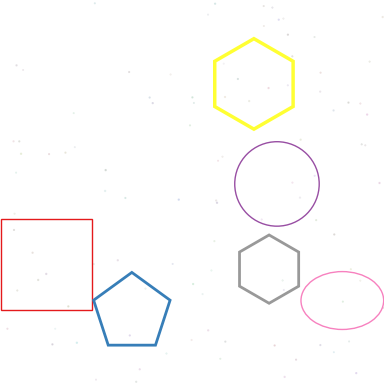[{"shape": "square", "thickness": 1, "radius": 0.6, "center": [0.121, 0.313]}, {"shape": "pentagon", "thickness": 2, "radius": 0.52, "center": [0.342, 0.188]}, {"shape": "circle", "thickness": 1, "radius": 0.55, "center": [0.719, 0.522]}, {"shape": "hexagon", "thickness": 2.5, "radius": 0.59, "center": [0.66, 0.782]}, {"shape": "oval", "thickness": 1, "radius": 0.54, "center": [0.889, 0.219]}, {"shape": "hexagon", "thickness": 2, "radius": 0.44, "center": [0.699, 0.301]}]